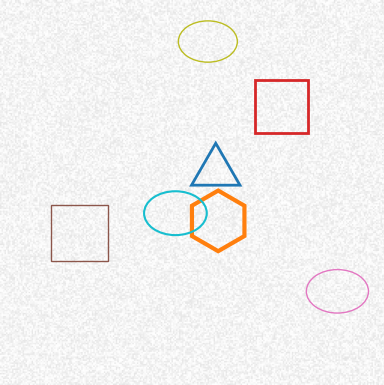[{"shape": "triangle", "thickness": 2, "radius": 0.36, "center": [0.56, 0.555]}, {"shape": "hexagon", "thickness": 3, "radius": 0.39, "center": [0.567, 0.426]}, {"shape": "square", "thickness": 2, "radius": 0.34, "center": [0.732, 0.724]}, {"shape": "square", "thickness": 1, "radius": 0.37, "center": [0.206, 0.395]}, {"shape": "oval", "thickness": 1, "radius": 0.4, "center": [0.876, 0.243]}, {"shape": "oval", "thickness": 1, "radius": 0.38, "center": [0.54, 0.892]}, {"shape": "oval", "thickness": 1.5, "radius": 0.41, "center": [0.456, 0.446]}]